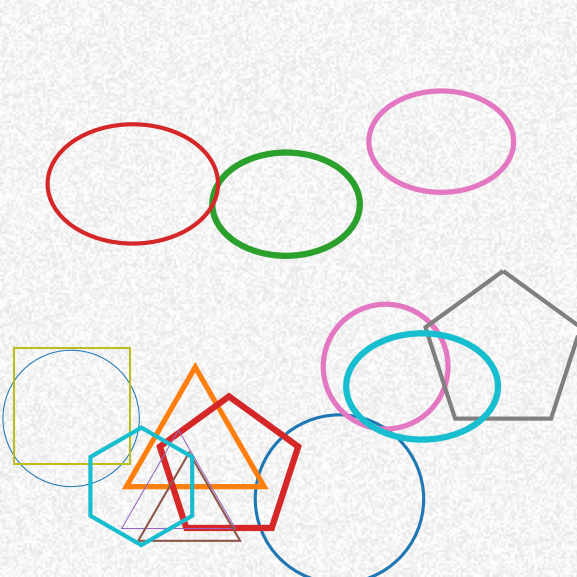[{"shape": "circle", "thickness": 0.5, "radius": 0.59, "center": [0.123, 0.275]}, {"shape": "circle", "thickness": 1.5, "radius": 0.73, "center": [0.588, 0.135]}, {"shape": "triangle", "thickness": 2.5, "radius": 0.69, "center": [0.338, 0.225]}, {"shape": "oval", "thickness": 3, "radius": 0.64, "center": [0.495, 0.646]}, {"shape": "pentagon", "thickness": 3, "radius": 0.63, "center": [0.397, 0.187]}, {"shape": "oval", "thickness": 2, "radius": 0.74, "center": [0.23, 0.681]}, {"shape": "triangle", "thickness": 0.5, "radius": 0.57, "center": [0.309, 0.141]}, {"shape": "triangle", "thickness": 1, "radius": 0.51, "center": [0.328, 0.114]}, {"shape": "circle", "thickness": 2.5, "radius": 0.54, "center": [0.668, 0.364]}, {"shape": "oval", "thickness": 2.5, "radius": 0.63, "center": [0.764, 0.754]}, {"shape": "pentagon", "thickness": 2, "radius": 0.71, "center": [0.871, 0.389]}, {"shape": "square", "thickness": 1, "radius": 0.5, "center": [0.125, 0.297]}, {"shape": "hexagon", "thickness": 2, "radius": 0.51, "center": [0.245, 0.157]}, {"shape": "oval", "thickness": 3, "radius": 0.66, "center": [0.731, 0.33]}]